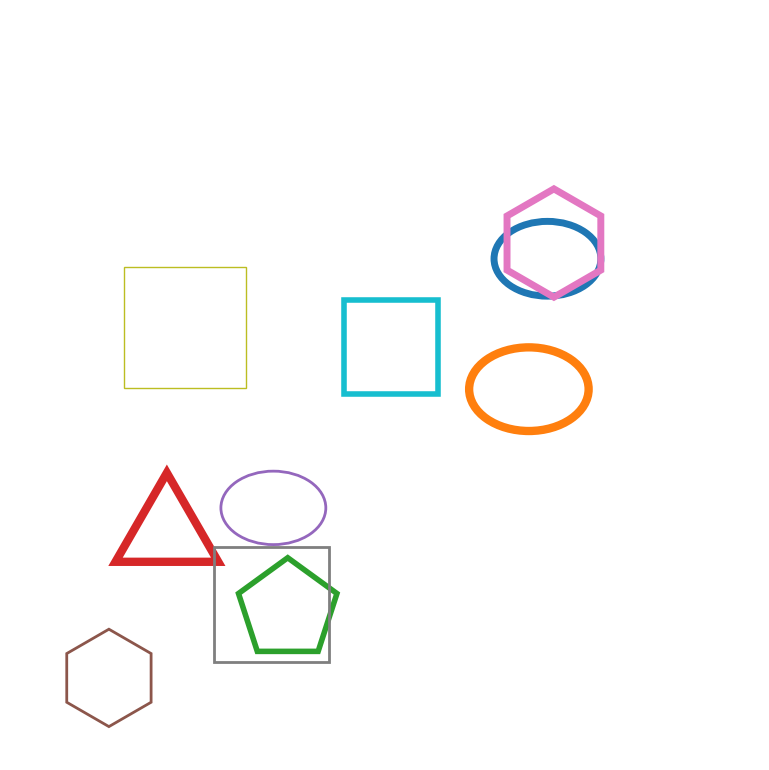[{"shape": "oval", "thickness": 2.5, "radius": 0.35, "center": [0.711, 0.664]}, {"shape": "oval", "thickness": 3, "radius": 0.39, "center": [0.687, 0.495]}, {"shape": "pentagon", "thickness": 2, "radius": 0.34, "center": [0.374, 0.208]}, {"shape": "triangle", "thickness": 3, "radius": 0.39, "center": [0.217, 0.309]}, {"shape": "oval", "thickness": 1, "radius": 0.34, "center": [0.355, 0.34]}, {"shape": "hexagon", "thickness": 1, "radius": 0.32, "center": [0.141, 0.12]}, {"shape": "hexagon", "thickness": 2.5, "radius": 0.35, "center": [0.719, 0.684]}, {"shape": "square", "thickness": 1, "radius": 0.37, "center": [0.353, 0.214]}, {"shape": "square", "thickness": 0.5, "radius": 0.39, "center": [0.24, 0.575]}, {"shape": "square", "thickness": 2, "radius": 0.31, "center": [0.507, 0.55]}]